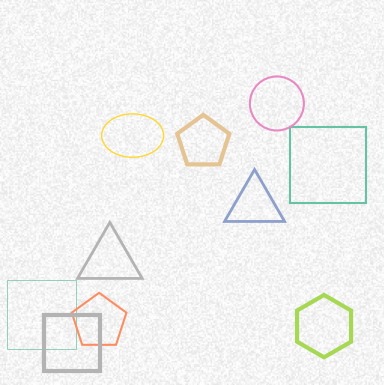[{"shape": "square", "thickness": 1.5, "radius": 0.49, "center": [0.851, 0.572]}, {"shape": "square", "thickness": 0.5, "radius": 0.45, "center": [0.107, 0.182]}, {"shape": "pentagon", "thickness": 1.5, "radius": 0.37, "center": [0.257, 0.165]}, {"shape": "triangle", "thickness": 2, "radius": 0.45, "center": [0.661, 0.47]}, {"shape": "circle", "thickness": 1.5, "radius": 0.35, "center": [0.719, 0.731]}, {"shape": "hexagon", "thickness": 3, "radius": 0.4, "center": [0.842, 0.153]}, {"shape": "oval", "thickness": 1, "radius": 0.4, "center": [0.345, 0.648]}, {"shape": "pentagon", "thickness": 3, "radius": 0.36, "center": [0.528, 0.631]}, {"shape": "square", "thickness": 3, "radius": 0.36, "center": [0.188, 0.109]}, {"shape": "triangle", "thickness": 2, "radius": 0.49, "center": [0.285, 0.325]}]